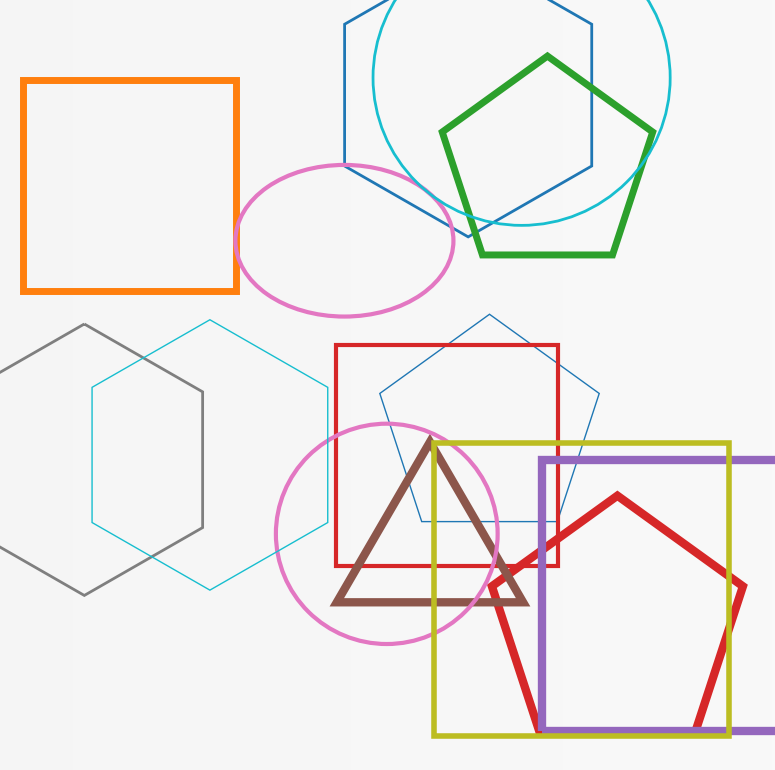[{"shape": "pentagon", "thickness": 0.5, "radius": 0.74, "center": [0.632, 0.443]}, {"shape": "hexagon", "thickness": 1, "radius": 0.92, "center": [0.604, 0.876]}, {"shape": "square", "thickness": 2.5, "radius": 0.69, "center": [0.168, 0.759]}, {"shape": "pentagon", "thickness": 2.5, "radius": 0.71, "center": [0.706, 0.784]}, {"shape": "square", "thickness": 1.5, "radius": 0.72, "center": [0.577, 0.408]}, {"shape": "pentagon", "thickness": 3, "radius": 0.85, "center": [0.797, 0.186]}, {"shape": "square", "thickness": 3, "radius": 0.88, "center": [0.875, 0.227]}, {"shape": "triangle", "thickness": 3, "radius": 0.69, "center": [0.555, 0.287]}, {"shape": "oval", "thickness": 1.5, "radius": 0.7, "center": [0.444, 0.687]}, {"shape": "circle", "thickness": 1.5, "radius": 0.72, "center": [0.499, 0.307]}, {"shape": "hexagon", "thickness": 1, "radius": 0.88, "center": [0.109, 0.403]}, {"shape": "square", "thickness": 2, "radius": 0.95, "center": [0.75, 0.234]}, {"shape": "circle", "thickness": 1, "radius": 0.96, "center": [0.673, 0.899]}, {"shape": "hexagon", "thickness": 0.5, "radius": 0.88, "center": [0.271, 0.409]}]